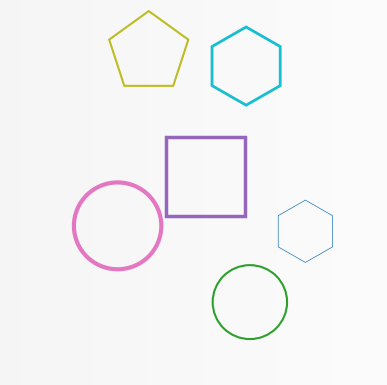[{"shape": "hexagon", "thickness": 0.5, "radius": 0.4, "center": [0.788, 0.399]}, {"shape": "circle", "thickness": 1.5, "radius": 0.48, "center": [0.645, 0.215]}, {"shape": "square", "thickness": 2.5, "radius": 0.51, "center": [0.531, 0.542]}, {"shape": "circle", "thickness": 3, "radius": 0.56, "center": [0.304, 0.413]}, {"shape": "pentagon", "thickness": 1.5, "radius": 0.54, "center": [0.384, 0.864]}, {"shape": "hexagon", "thickness": 2, "radius": 0.51, "center": [0.635, 0.828]}]